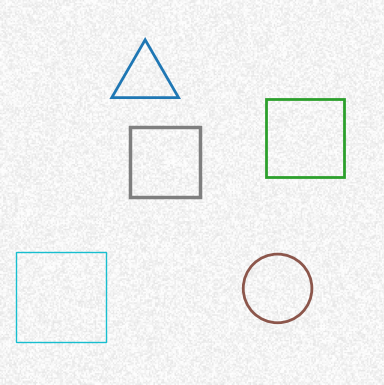[{"shape": "triangle", "thickness": 2, "radius": 0.5, "center": [0.377, 0.796]}, {"shape": "square", "thickness": 2, "radius": 0.51, "center": [0.792, 0.641]}, {"shape": "circle", "thickness": 2, "radius": 0.45, "center": [0.721, 0.251]}, {"shape": "square", "thickness": 2.5, "radius": 0.46, "center": [0.428, 0.579]}, {"shape": "square", "thickness": 1, "radius": 0.59, "center": [0.158, 0.229]}]